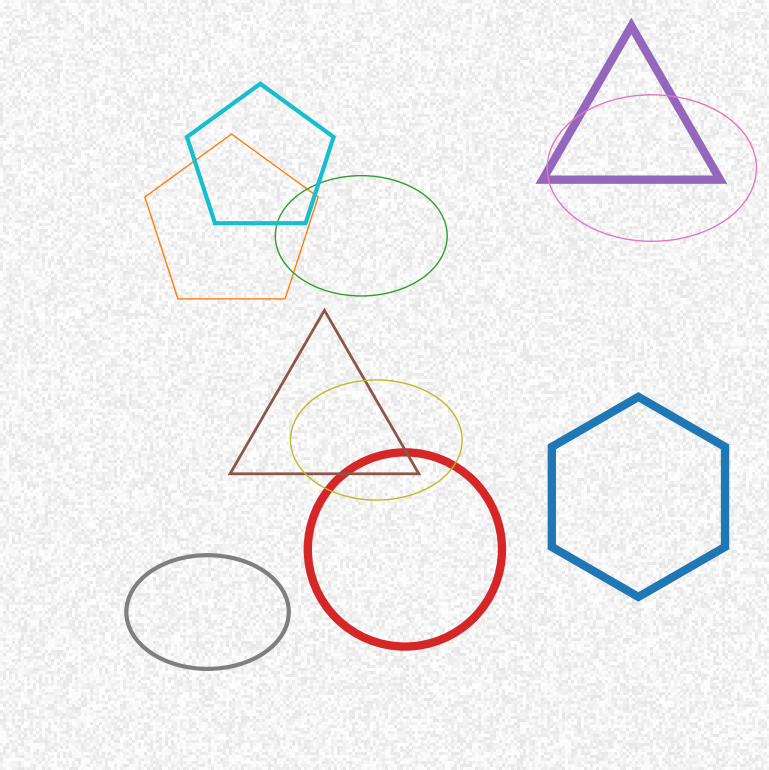[{"shape": "hexagon", "thickness": 3, "radius": 0.65, "center": [0.829, 0.355]}, {"shape": "pentagon", "thickness": 0.5, "radius": 0.59, "center": [0.301, 0.708]}, {"shape": "oval", "thickness": 0.5, "radius": 0.56, "center": [0.469, 0.694]}, {"shape": "circle", "thickness": 3, "radius": 0.63, "center": [0.526, 0.286]}, {"shape": "triangle", "thickness": 3, "radius": 0.67, "center": [0.82, 0.833]}, {"shape": "triangle", "thickness": 1, "radius": 0.71, "center": [0.421, 0.455]}, {"shape": "oval", "thickness": 0.5, "radius": 0.68, "center": [0.847, 0.782]}, {"shape": "oval", "thickness": 1.5, "radius": 0.53, "center": [0.27, 0.205]}, {"shape": "oval", "thickness": 0.5, "radius": 0.56, "center": [0.489, 0.429]}, {"shape": "pentagon", "thickness": 1.5, "radius": 0.5, "center": [0.338, 0.791]}]